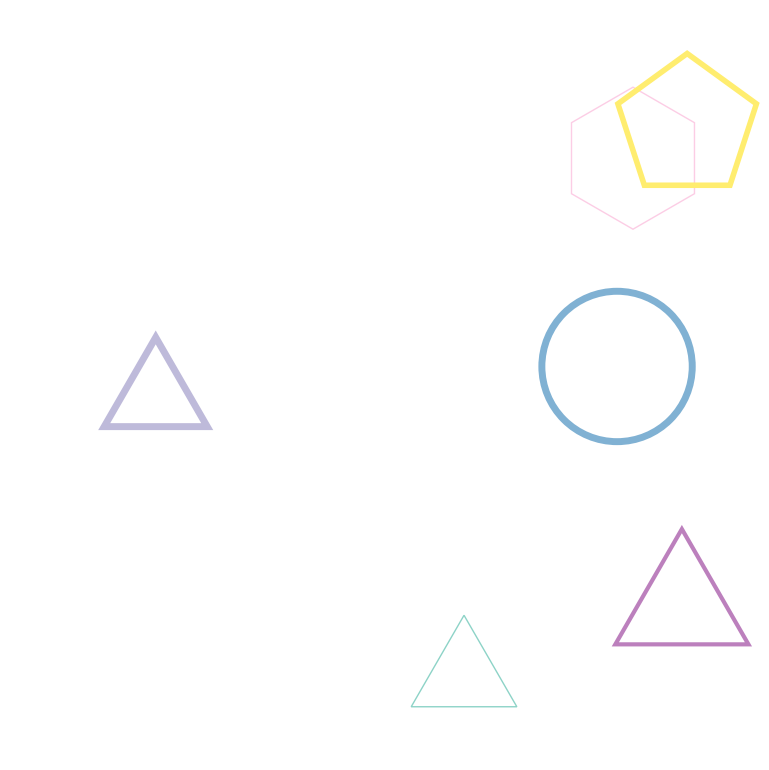[{"shape": "triangle", "thickness": 0.5, "radius": 0.4, "center": [0.603, 0.122]}, {"shape": "triangle", "thickness": 2.5, "radius": 0.39, "center": [0.202, 0.485]}, {"shape": "circle", "thickness": 2.5, "radius": 0.49, "center": [0.801, 0.524]}, {"shape": "hexagon", "thickness": 0.5, "radius": 0.46, "center": [0.822, 0.795]}, {"shape": "triangle", "thickness": 1.5, "radius": 0.5, "center": [0.886, 0.213]}, {"shape": "pentagon", "thickness": 2, "radius": 0.47, "center": [0.892, 0.836]}]